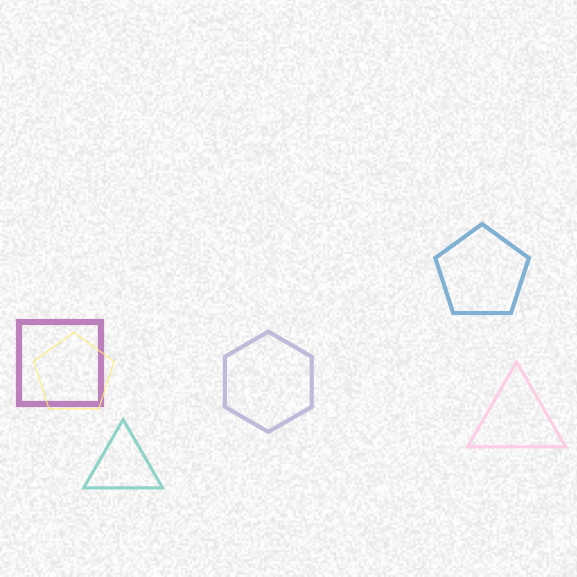[{"shape": "triangle", "thickness": 1.5, "radius": 0.39, "center": [0.213, 0.194]}, {"shape": "hexagon", "thickness": 2, "radius": 0.43, "center": [0.465, 0.338]}, {"shape": "pentagon", "thickness": 2, "radius": 0.43, "center": [0.835, 0.526]}, {"shape": "triangle", "thickness": 1.5, "radius": 0.49, "center": [0.895, 0.274]}, {"shape": "square", "thickness": 3, "radius": 0.36, "center": [0.104, 0.371]}, {"shape": "pentagon", "thickness": 0.5, "radius": 0.37, "center": [0.128, 0.35]}]